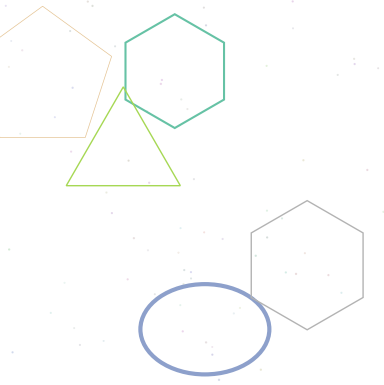[{"shape": "hexagon", "thickness": 1.5, "radius": 0.74, "center": [0.454, 0.815]}, {"shape": "oval", "thickness": 3, "radius": 0.84, "center": [0.532, 0.145]}, {"shape": "triangle", "thickness": 1, "radius": 0.86, "center": [0.32, 0.603]}, {"shape": "pentagon", "thickness": 0.5, "radius": 0.94, "center": [0.111, 0.795]}, {"shape": "hexagon", "thickness": 1, "radius": 0.84, "center": [0.798, 0.311]}]